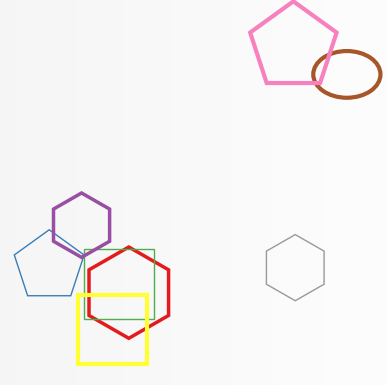[{"shape": "hexagon", "thickness": 2.5, "radius": 0.59, "center": [0.332, 0.24]}, {"shape": "pentagon", "thickness": 1, "radius": 0.47, "center": [0.127, 0.308]}, {"shape": "square", "thickness": 1, "radius": 0.45, "center": [0.307, 0.262]}, {"shape": "hexagon", "thickness": 2.5, "radius": 0.42, "center": [0.21, 0.415]}, {"shape": "square", "thickness": 3, "radius": 0.45, "center": [0.291, 0.145]}, {"shape": "oval", "thickness": 3, "radius": 0.43, "center": [0.895, 0.807]}, {"shape": "pentagon", "thickness": 3, "radius": 0.59, "center": [0.757, 0.879]}, {"shape": "hexagon", "thickness": 1, "radius": 0.43, "center": [0.762, 0.305]}]